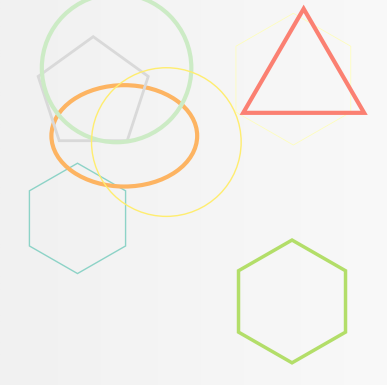[{"shape": "hexagon", "thickness": 1, "radius": 0.72, "center": [0.2, 0.433]}, {"shape": "hexagon", "thickness": 0.5, "radius": 0.86, "center": [0.757, 0.794]}, {"shape": "triangle", "thickness": 3, "radius": 0.9, "center": [0.784, 0.797]}, {"shape": "oval", "thickness": 3, "radius": 0.94, "center": [0.321, 0.647]}, {"shape": "hexagon", "thickness": 2.5, "radius": 0.8, "center": [0.754, 0.217]}, {"shape": "pentagon", "thickness": 2, "radius": 0.75, "center": [0.241, 0.755]}, {"shape": "circle", "thickness": 3, "radius": 0.96, "center": [0.301, 0.823]}, {"shape": "circle", "thickness": 1, "radius": 0.97, "center": [0.429, 0.631]}]